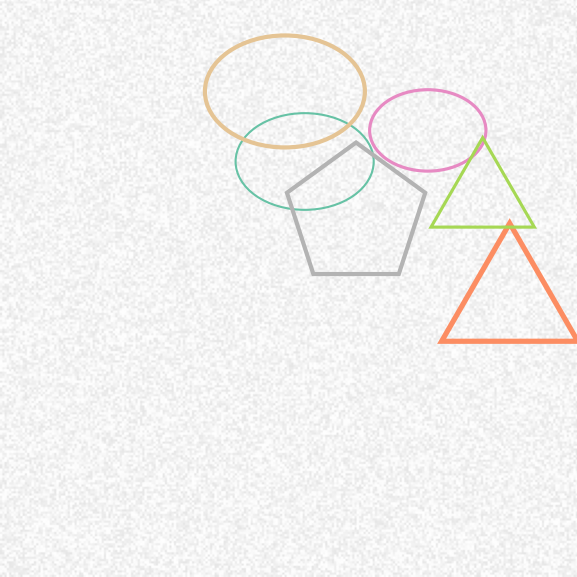[{"shape": "oval", "thickness": 1, "radius": 0.6, "center": [0.528, 0.719]}, {"shape": "triangle", "thickness": 2.5, "radius": 0.68, "center": [0.883, 0.476]}, {"shape": "oval", "thickness": 1.5, "radius": 0.5, "center": [0.741, 0.773]}, {"shape": "triangle", "thickness": 1.5, "radius": 0.52, "center": [0.836, 0.657]}, {"shape": "oval", "thickness": 2, "radius": 0.69, "center": [0.493, 0.841]}, {"shape": "pentagon", "thickness": 2, "radius": 0.63, "center": [0.617, 0.626]}]